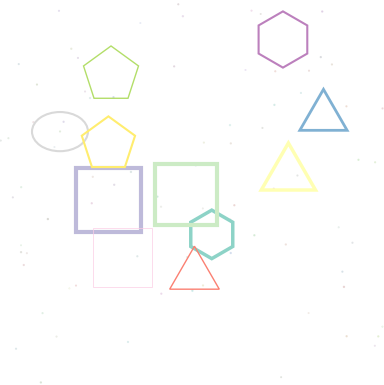[{"shape": "hexagon", "thickness": 2.5, "radius": 0.31, "center": [0.55, 0.391]}, {"shape": "triangle", "thickness": 2.5, "radius": 0.41, "center": [0.749, 0.547]}, {"shape": "square", "thickness": 3, "radius": 0.42, "center": [0.282, 0.481]}, {"shape": "triangle", "thickness": 1, "radius": 0.37, "center": [0.505, 0.286]}, {"shape": "triangle", "thickness": 2, "radius": 0.35, "center": [0.84, 0.697]}, {"shape": "pentagon", "thickness": 1, "radius": 0.38, "center": [0.288, 0.805]}, {"shape": "square", "thickness": 0.5, "radius": 0.38, "center": [0.317, 0.332]}, {"shape": "oval", "thickness": 1.5, "radius": 0.36, "center": [0.156, 0.658]}, {"shape": "hexagon", "thickness": 1.5, "radius": 0.37, "center": [0.735, 0.897]}, {"shape": "square", "thickness": 3, "radius": 0.4, "center": [0.484, 0.495]}, {"shape": "pentagon", "thickness": 1.5, "radius": 0.36, "center": [0.282, 0.625]}]